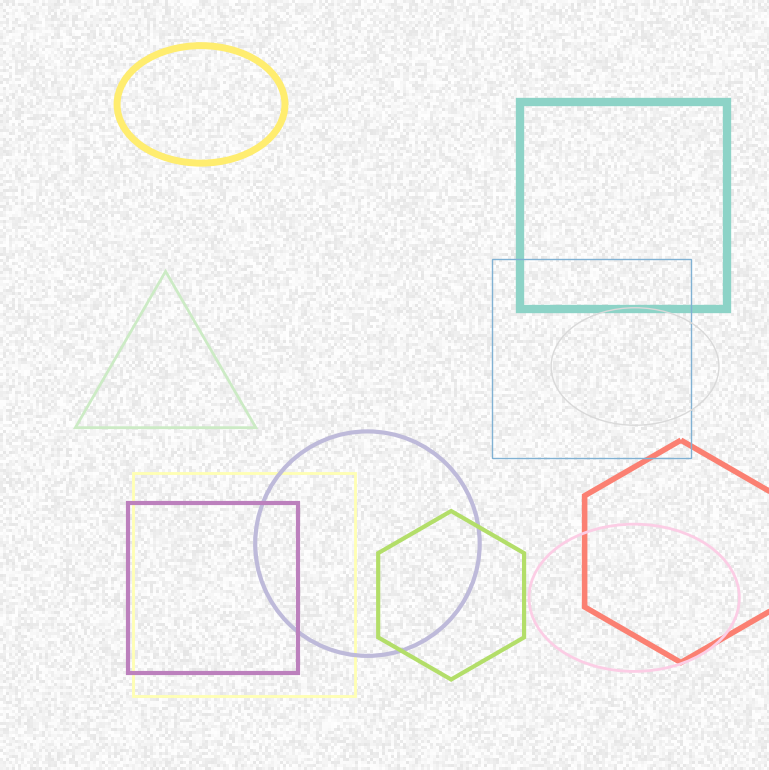[{"shape": "square", "thickness": 3, "radius": 0.67, "center": [0.81, 0.733]}, {"shape": "square", "thickness": 1, "radius": 0.72, "center": [0.317, 0.241]}, {"shape": "circle", "thickness": 1.5, "radius": 0.73, "center": [0.477, 0.294]}, {"shape": "hexagon", "thickness": 2, "radius": 0.72, "center": [0.884, 0.284]}, {"shape": "square", "thickness": 0.5, "radius": 0.65, "center": [0.768, 0.535]}, {"shape": "hexagon", "thickness": 1.5, "radius": 0.55, "center": [0.586, 0.227]}, {"shape": "oval", "thickness": 1, "radius": 0.68, "center": [0.824, 0.224]}, {"shape": "oval", "thickness": 0.5, "radius": 0.54, "center": [0.825, 0.524]}, {"shape": "square", "thickness": 1.5, "radius": 0.55, "center": [0.277, 0.236]}, {"shape": "triangle", "thickness": 1, "radius": 0.68, "center": [0.215, 0.512]}, {"shape": "oval", "thickness": 2.5, "radius": 0.55, "center": [0.261, 0.864]}]